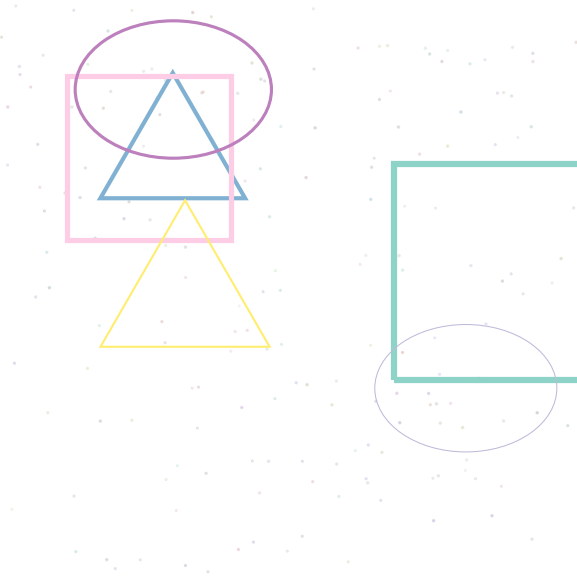[{"shape": "square", "thickness": 3, "radius": 0.93, "center": [0.869, 0.528]}, {"shape": "oval", "thickness": 0.5, "radius": 0.79, "center": [0.807, 0.327]}, {"shape": "triangle", "thickness": 2, "radius": 0.72, "center": [0.299, 0.728]}, {"shape": "square", "thickness": 2.5, "radius": 0.71, "center": [0.257, 0.725]}, {"shape": "oval", "thickness": 1.5, "radius": 0.85, "center": [0.3, 0.844]}, {"shape": "triangle", "thickness": 1, "radius": 0.85, "center": [0.32, 0.483]}]